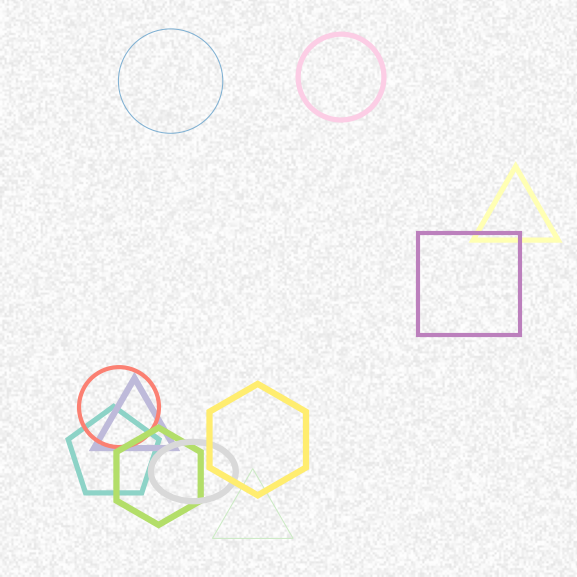[{"shape": "pentagon", "thickness": 2.5, "radius": 0.41, "center": [0.197, 0.213]}, {"shape": "triangle", "thickness": 2.5, "radius": 0.43, "center": [0.893, 0.626]}, {"shape": "triangle", "thickness": 3, "radius": 0.4, "center": [0.233, 0.264]}, {"shape": "circle", "thickness": 2, "radius": 0.35, "center": [0.206, 0.294]}, {"shape": "circle", "thickness": 0.5, "radius": 0.45, "center": [0.295, 0.859]}, {"shape": "hexagon", "thickness": 3, "radius": 0.42, "center": [0.275, 0.174]}, {"shape": "circle", "thickness": 2.5, "radius": 0.37, "center": [0.591, 0.866]}, {"shape": "oval", "thickness": 3, "radius": 0.37, "center": [0.335, 0.183]}, {"shape": "square", "thickness": 2, "radius": 0.44, "center": [0.812, 0.508]}, {"shape": "triangle", "thickness": 0.5, "radius": 0.4, "center": [0.438, 0.107]}, {"shape": "hexagon", "thickness": 3, "radius": 0.48, "center": [0.446, 0.238]}]